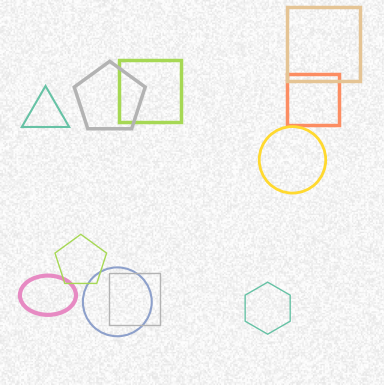[{"shape": "triangle", "thickness": 1.5, "radius": 0.36, "center": [0.118, 0.706]}, {"shape": "hexagon", "thickness": 1, "radius": 0.34, "center": [0.695, 0.2]}, {"shape": "square", "thickness": 2.5, "radius": 0.34, "center": [0.812, 0.742]}, {"shape": "circle", "thickness": 1.5, "radius": 0.45, "center": [0.305, 0.216]}, {"shape": "oval", "thickness": 3, "radius": 0.36, "center": [0.125, 0.233]}, {"shape": "pentagon", "thickness": 1, "radius": 0.35, "center": [0.21, 0.321]}, {"shape": "square", "thickness": 2.5, "radius": 0.4, "center": [0.39, 0.763]}, {"shape": "circle", "thickness": 2, "radius": 0.43, "center": [0.76, 0.585]}, {"shape": "square", "thickness": 2.5, "radius": 0.48, "center": [0.84, 0.885]}, {"shape": "pentagon", "thickness": 2.5, "radius": 0.48, "center": [0.285, 0.744]}, {"shape": "square", "thickness": 1, "radius": 0.33, "center": [0.35, 0.223]}]